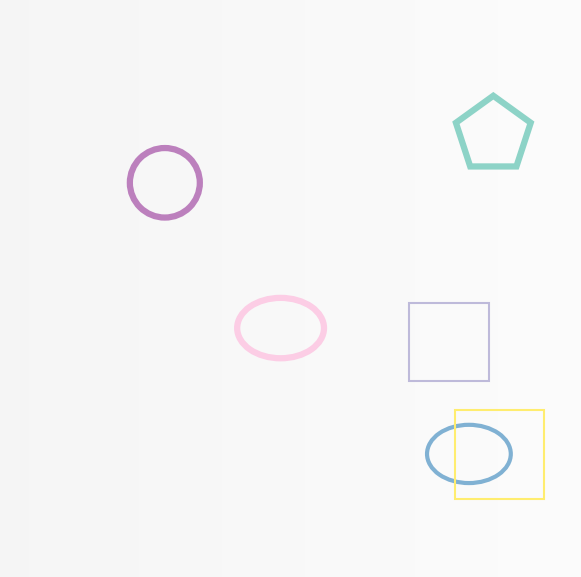[{"shape": "pentagon", "thickness": 3, "radius": 0.34, "center": [0.849, 0.766]}, {"shape": "square", "thickness": 1, "radius": 0.34, "center": [0.773, 0.407]}, {"shape": "oval", "thickness": 2, "radius": 0.36, "center": [0.807, 0.213]}, {"shape": "oval", "thickness": 3, "radius": 0.37, "center": [0.483, 0.431]}, {"shape": "circle", "thickness": 3, "radius": 0.3, "center": [0.284, 0.683]}, {"shape": "square", "thickness": 1, "radius": 0.39, "center": [0.86, 0.212]}]